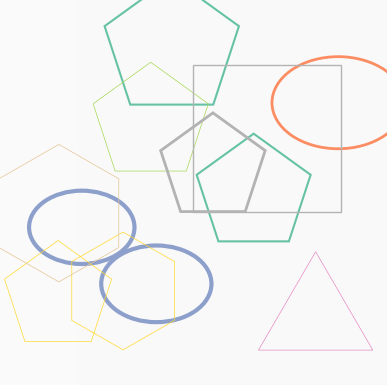[{"shape": "pentagon", "thickness": 1.5, "radius": 0.91, "center": [0.443, 0.876]}, {"shape": "pentagon", "thickness": 1.5, "radius": 0.77, "center": [0.655, 0.498]}, {"shape": "oval", "thickness": 2, "radius": 0.85, "center": [0.873, 0.733]}, {"shape": "oval", "thickness": 3, "radius": 0.68, "center": [0.211, 0.41]}, {"shape": "oval", "thickness": 3, "radius": 0.71, "center": [0.403, 0.263]}, {"shape": "triangle", "thickness": 0.5, "radius": 0.85, "center": [0.815, 0.176]}, {"shape": "pentagon", "thickness": 0.5, "radius": 0.78, "center": [0.389, 0.682]}, {"shape": "hexagon", "thickness": 0.5, "radius": 0.76, "center": [0.318, 0.244]}, {"shape": "pentagon", "thickness": 0.5, "radius": 0.73, "center": [0.15, 0.23]}, {"shape": "hexagon", "thickness": 0.5, "radius": 0.89, "center": [0.152, 0.446]}, {"shape": "square", "thickness": 1, "radius": 0.95, "center": [0.688, 0.641]}, {"shape": "pentagon", "thickness": 2, "radius": 0.71, "center": [0.549, 0.565]}]